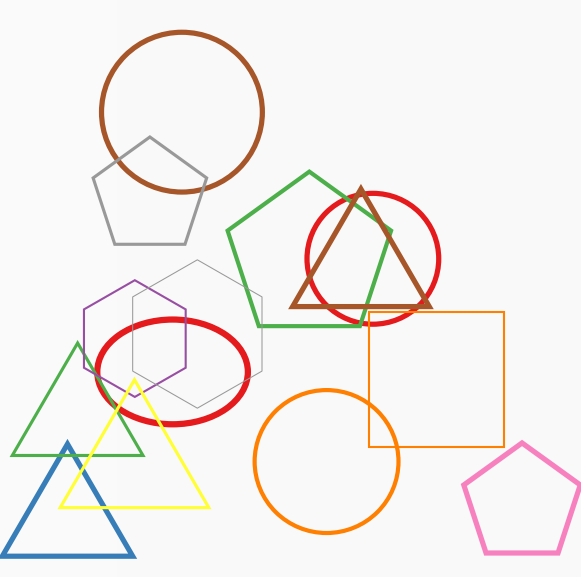[{"shape": "oval", "thickness": 3, "radius": 0.65, "center": [0.297, 0.355]}, {"shape": "circle", "thickness": 2.5, "radius": 0.57, "center": [0.641, 0.551]}, {"shape": "triangle", "thickness": 2.5, "radius": 0.65, "center": [0.116, 0.101]}, {"shape": "pentagon", "thickness": 2, "radius": 0.74, "center": [0.532, 0.554]}, {"shape": "triangle", "thickness": 1.5, "radius": 0.65, "center": [0.134, 0.275]}, {"shape": "hexagon", "thickness": 1, "radius": 0.51, "center": [0.232, 0.413]}, {"shape": "circle", "thickness": 2, "radius": 0.62, "center": [0.562, 0.2]}, {"shape": "square", "thickness": 1, "radius": 0.58, "center": [0.751, 0.342]}, {"shape": "triangle", "thickness": 1.5, "radius": 0.74, "center": [0.231, 0.194]}, {"shape": "triangle", "thickness": 2.5, "radius": 0.68, "center": [0.621, 0.536]}, {"shape": "circle", "thickness": 2.5, "radius": 0.69, "center": [0.313, 0.805]}, {"shape": "pentagon", "thickness": 2.5, "radius": 0.53, "center": [0.898, 0.127]}, {"shape": "hexagon", "thickness": 0.5, "radius": 0.64, "center": [0.34, 0.421]}, {"shape": "pentagon", "thickness": 1.5, "radius": 0.51, "center": [0.258, 0.659]}]